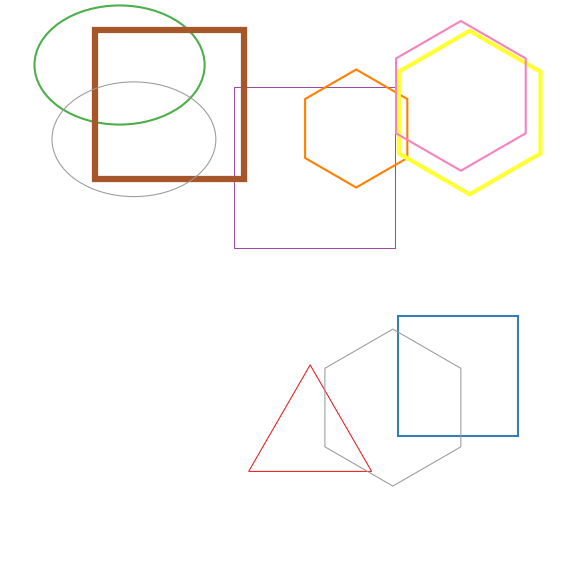[{"shape": "triangle", "thickness": 0.5, "radius": 0.61, "center": [0.537, 0.244]}, {"shape": "square", "thickness": 1, "radius": 0.52, "center": [0.793, 0.348]}, {"shape": "oval", "thickness": 1, "radius": 0.74, "center": [0.207, 0.887]}, {"shape": "square", "thickness": 0.5, "radius": 0.7, "center": [0.544, 0.709]}, {"shape": "hexagon", "thickness": 1, "radius": 0.51, "center": [0.617, 0.777]}, {"shape": "hexagon", "thickness": 2, "radius": 0.71, "center": [0.813, 0.804]}, {"shape": "square", "thickness": 3, "radius": 0.65, "center": [0.293, 0.818]}, {"shape": "hexagon", "thickness": 1, "radius": 0.65, "center": [0.798, 0.833]}, {"shape": "hexagon", "thickness": 0.5, "radius": 0.68, "center": [0.68, 0.293]}, {"shape": "oval", "thickness": 0.5, "radius": 0.71, "center": [0.232, 0.758]}]